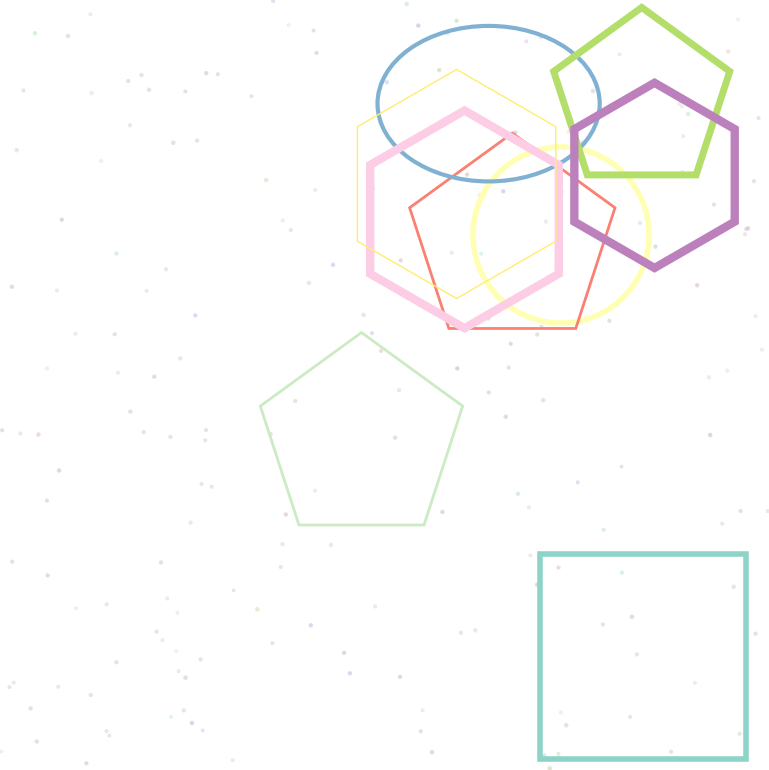[{"shape": "square", "thickness": 2, "radius": 0.67, "center": [0.835, 0.147]}, {"shape": "circle", "thickness": 2, "radius": 0.57, "center": [0.729, 0.695]}, {"shape": "pentagon", "thickness": 1, "radius": 0.7, "center": [0.665, 0.687]}, {"shape": "oval", "thickness": 1.5, "radius": 0.72, "center": [0.635, 0.865]}, {"shape": "pentagon", "thickness": 2.5, "radius": 0.6, "center": [0.833, 0.87]}, {"shape": "hexagon", "thickness": 3, "radius": 0.71, "center": [0.603, 0.715]}, {"shape": "hexagon", "thickness": 3, "radius": 0.6, "center": [0.85, 0.772]}, {"shape": "pentagon", "thickness": 1, "radius": 0.69, "center": [0.469, 0.43]}, {"shape": "hexagon", "thickness": 0.5, "radius": 0.74, "center": [0.593, 0.761]}]